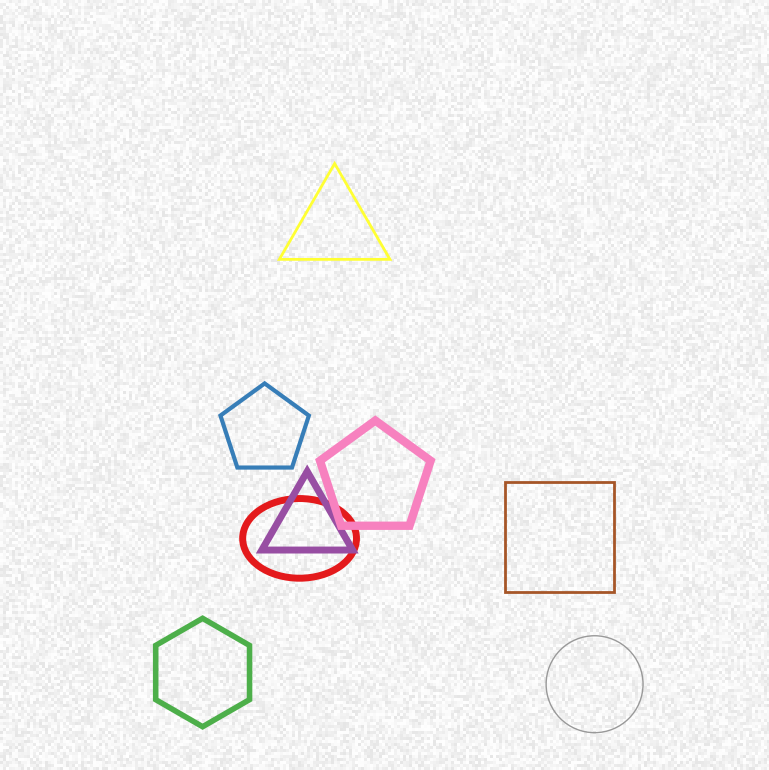[{"shape": "oval", "thickness": 2.5, "radius": 0.37, "center": [0.389, 0.301]}, {"shape": "pentagon", "thickness": 1.5, "radius": 0.3, "center": [0.344, 0.442]}, {"shape": "hexagon", "thickness": 2, "radius": 0.35, "center": [0.263, 0.127]}, {"shape": "triangle", "thickness": 2.5, "radius": 0.34, "center": [0.399, 0.32]}, {"shape": "triangle", "thickness": 1, "radius": 0.41, "center": [0.435, 0.705]}, {"shape": "square", "thickness": 1, "radius": 0.36, "center": [0.727, 0.303]}, {"shape": "pentagon", "thickness": 3, "radius": 0.38, "center": [0.487, 0.378]}, {"shape": "circle", "thickness": 0.5, "radius": 0.31, "center": [0.772, 0.111]}]